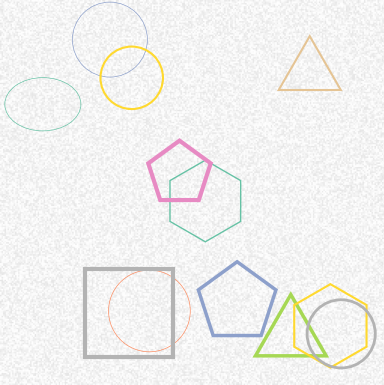[{"shape": "hexagon", "thickness": 1, "radius": 0.53, "center": [0.533, 0.478]}, {"shape": "oval", "thickness": 0.5, "radius": 0.49, "center": [0.111, 0.729]}, {"shape": "circle", "thickness": 0.5, "radius": 0.53, "center": [0.388, 0.192]}, {"shape": "circle", "thickness": 0.5, "radius": 0.49, "center": [0.285, 0.897]}, {"shape": "pentagon", "thickness": 2.5, "radius": 0.53, "center": [0.616, 0.214]}, {"shape": "pentagon", "thickness": 3, "radius": 0.43, "center": [0.466, 0.549]}, {"shape": "triangle", "thickness": 2.5, "radius": 0.53, "center": [0.755, 0.129]}, {"shape": "circle", "thickness": 1.5, "radius": 0.41, "center": [0.342, 0.798]}, {"shape": "hexagon", "thickness": 1.5, "radius": 0.54, "center": [0.858, 0.154]}, {"shape": "triangle", "thickness": 1.5, "radius": 0.47, "center": [0.805, 0.813]}, {"shape": "square", "thickness": 3, "radius": 0.57, "center": [0.335, 0.187]}, {"shape": "circle", "thickness": 2, "radius": 0.44, "center": [0.886, 0.133]}]